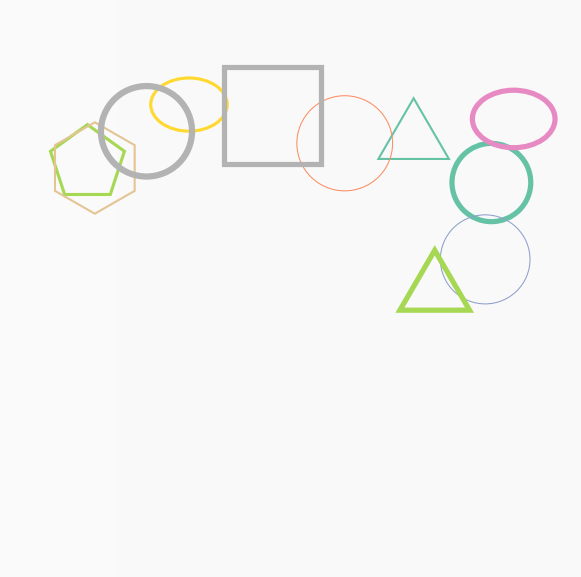[{"shape": "circle", "thickness": 2.5, "radius": 0.34, "center": [0.845, 0.683]}, {"shape": "triangle", "thickness": 1, "radius": 0.35, "center": [0.712, 0.759]}, {"shape": "circle", "thickness": 0.5, "radius": 0.41, "center": [0.593, 0.751]}, {"shape": "circle", "thickness": 0.5, "radius": 0.39, "center": [0.835, 0.55]}, {"shape": "oval", "thickness": 2.5, "radius": 0.36, "center": [0.884, 0.793]}, {"shape": "triangle", "thickness": 2.5, "radius": 0.35, "center": [0.748, 0.497]}, {"shape": "pentagon", "thickness": 1.5, "radius": 0.33, "center": [0.15, 0.716]}, {"shape": "oval", "thickness": 1.5, "radius": 0.33, "center": [0.325, 0.818]}, {"shape": "hexagon", "thickness": 1, "radius": 0.4, "center": [0.163, 0.708]}, {"shape": "square", "thickness": 2.5, "radius": 0.42, "center": [0.47, 0.799]}, {"shape": "circle", "thickness": 3, "radius": 0.39, "center": [0.252, 0.772]}]